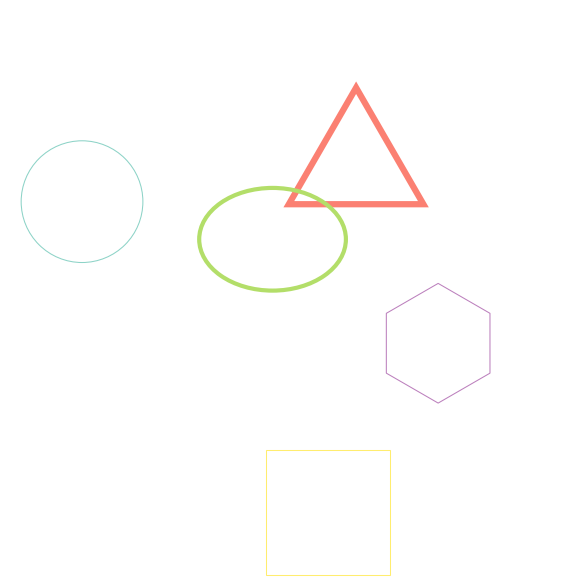[{"shape": "circle", "thickness": 0.5, "radius": 0.53, "center": [0.142, 0.65]}, {"shape": "triangle", "thickness": 3, "radius": 0.67, "center": [0.617, 0.713]}, {"shape": "oval", "thickness": 2, "radius": 0.64, "center": [0.472, 0.585]}, {"shape": "hexagon", "thickness": 0.5, "radius": 0.52, "center": [0.759, 0.405]}, {"shape": "square", "thickness": 0.5, "radius": 0.54, "center": [0.568, 0.112]}]